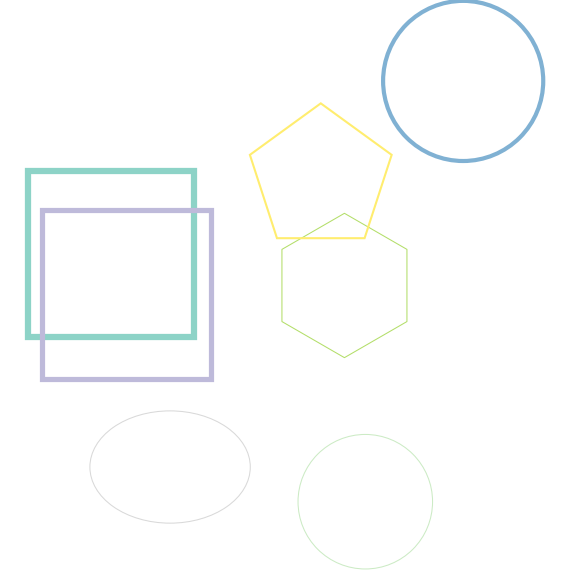[{"shape": "square", "thickness": 3, "radius": 0.72, "center": [0.192, 0.559]}, {"shape": "square", "thickness": 2.5, "radius": 0.73, "center": [0.219, 0.489]}, {"shape": "circle", "thickness": 2, "radius": 0.69, "center": [0.802, 0.859]}, {"shape": "hexagon", "thickness": 0.5, "radius": 0.62, "center": [0.596, 0.505]}, {"shape": "oval", "thickness": 0.5, "radius": 0.69, "center": [0.295, 0.19]}, {"shape": "circle", "thickness": 0.5, "radius": 0.58, "center": [0.633, 0.13]}, {"shape": "pentagon", "thickness": 1, "radius": 0.65, "center": [0.555, 0.691]}]